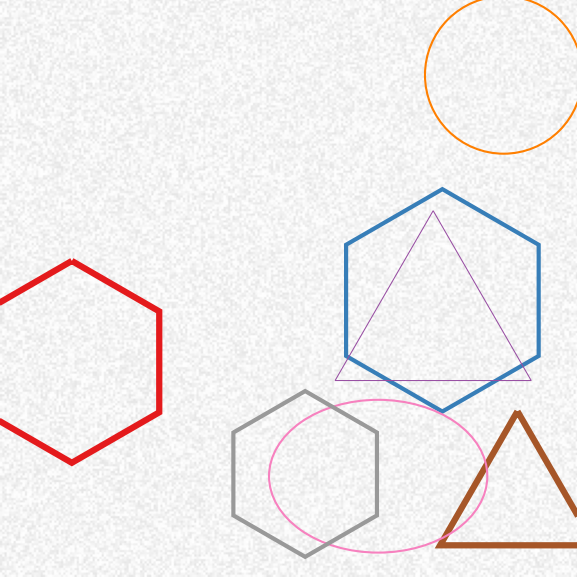[{"shape": "hexagon", "thickness": 3, "radius": 0.87, "center": [0.124, 0.373]}, {"shape": "hexagon", "thickness": 2, "radius": 0.96, "center": [0.766, 0.479]}, {"shape": "triangle", "thickness": 0.5, "radius": 0.98, "center": [0.75, 0.438]}, {"shape": "circle", "thickness": 1, "radius": 0.68, "center": [0.872, 0.869]}, {"shape": "triangle", "thickness": 3, "radius": 0.77, "center": [0.896, 0.132]}, {"shape": "oval", "thickness": 1, "radius": 0.94, "center": [0.655, 0.175]}, {"shape": "hexagon", "thickness": 2, "radius": 0.72, "center": [0.528, 0.178]}]